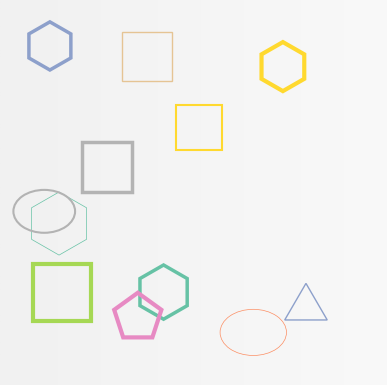[{"shape": "hexagon", "thickness": 2.5, "radius": 0.35, "center": [0.422, 0.241]}, {"shape": "hexagon", "thickness": 0.5, "radius": 0.41, "center": [0.152, 0.419]}, {"shape": "oval", "thickness": 0.5, "radius": 0.43, "center": [0.654, 0.137]}, {"shape": "triangle", "thickness": 1, "radius": 0.32, "center": [0.79, 0.201]}, {"shape": "hexagon", "thickness": 2.5, "radius": 0.31, "center": [0.129, 0.881]}, {"shape": "pentagon", "thickness": 3, "radius": 0.32, "center": [0.356, 0.175]}, {"shape": "square", "thickness": 3, "radius": 0.37, "center": [0.161, 0.24]}, {"shape": "square", "thickness": 1.5, "radius": 0.3, "center": [0.514, 0.669]}, {"shape": "hexagon", "thickness": 3, "radius": 0.32, "center": [0.73, 0.827]}, {"shape": "square", "thickness": 1, "radius": 0.32, "center": [0.379, 0.853]}, {"shape": "square", "thickness": 2.5, "radius": 0.32, "center": [0.276, 0.566]}, {"shape": "oval", "thickness": 1.5, "radius": 0.4, "center": [0.114, 0.451]}]